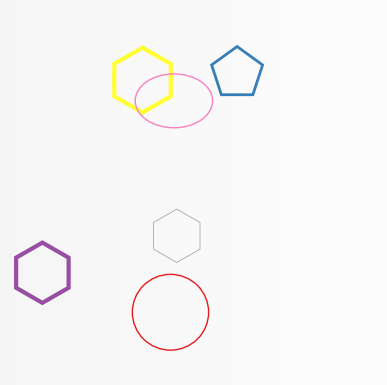[{"shape": "circle", "thickness": 1, "radius": 0.49, "center": [0.44, 0.189]}, {"shape": "pentagon", "thickness": 2, "radius": 0.35, "center": [0.612, 0.81]}, {"shape": "hexagon", "thickness": 3, "radius": 0.39, "center": [0.109, 0.292]}, {"shape": "hexagon", "thickness": 3, "radius": 0.42, "center": [0.368, 0.792]}, {"shape": "oval", "thickness": 1, "radius": 0.5, "center": [0.449, 0.738]}, {"shape": "hexagon", "thickness": 0.5, "radius": 0.35, "center": [0.456, 0.387]}]